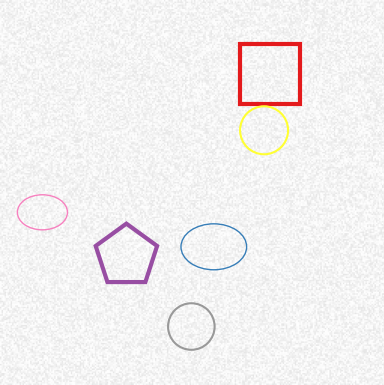[{"shape": "square", "thickness": 3, "radius": 0.39, "center": [0.702, 0.808]}, {"shape": "oval", "thickness": 1, "radius": 0.43, "center": [0.555, 0.359]}, {"shape": "pentagon", "thickness": 3, "radius": 0.42, "center": [0.328, 0.335]}, {"shape": "circle", "thickness": 1.5, "radius": 0.31, "center": [0.686, 0.662]}, {"shape": "oval", "thickness": 1, "radius": 0.33, "center": [0.11, 0.449]}, {"shape": "circle", "thickness": 1.5, "radius": 0.3, "center": [0.497, 0.152]}]